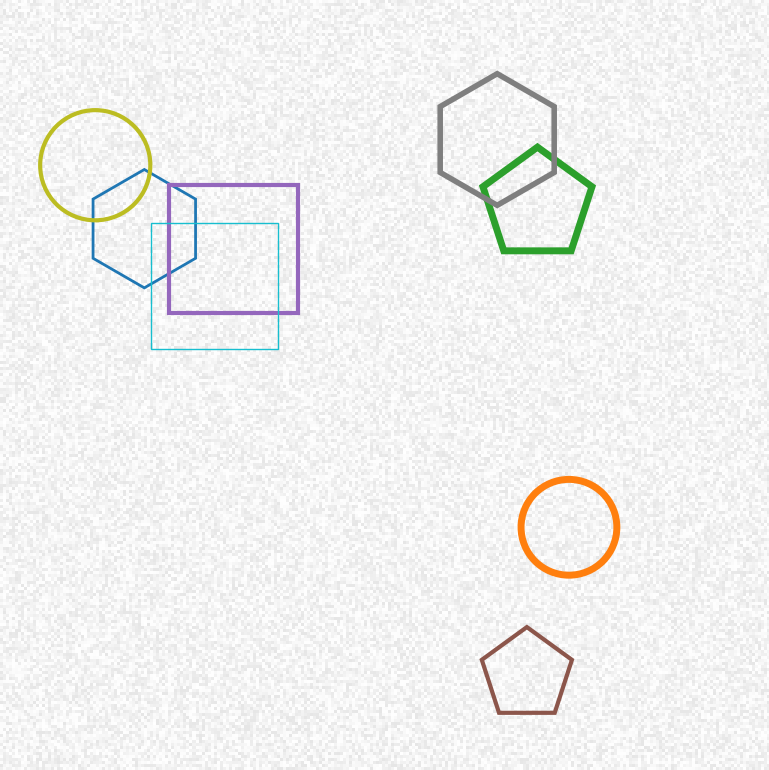[{"shape": "hexagon", "thickness": 1, "radius": 0.38, "center": [0.187, 0.703]}, {"shape": "circle", "thickness": 2.5, "radius": 0.31, "center": [0.739, 0.315]}, {"shape": "pentagon", "thickness": 2.5, "radius": 0.37, "center": [0.698, 0.734]}, {"shape": "square", "thickness": 1.5, "radius": 0.42, "center": [0.303, 0.677]}, {"shape": "pentagon", "thickness": 1.5, "radius": 0.31, "center": [0.684, 0.124]}, {"shape": "hexagon", "thickness": 2, "radius": 0.43, "center": [0.646, 0.819]}, {"shape": "circle", "thickness": 1.5, "radius": 0.36, "center": [0.124, 0.785]}, {"shape": "square", "thickness": 0.5, "radius": 0.41, "center": [0.278, 0.629]}]